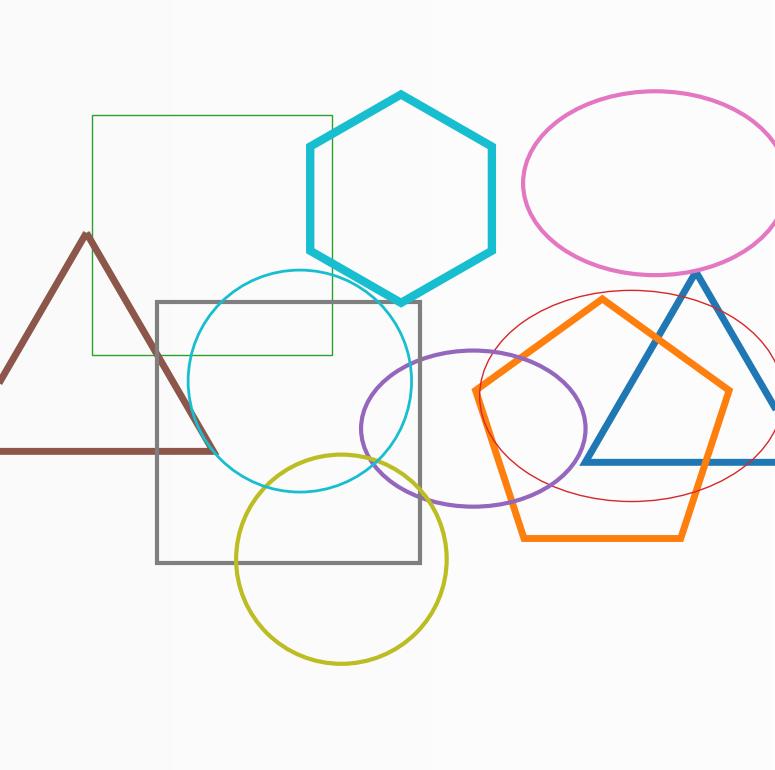[{"shape": "triangle", "thickness": 2.5, "radius": 0.82, "center": [0.898, 0.482]}, {"shape": "pentagon", "thickness": 2.5, "radius": 0.86, "center": [0.777, 0.44]}, {"shape": "square", "thickness": 0.5, "radius": 0.78, "center": [0.273, 0.695]}, {"shape": "oval", "thickness": 0.5, "radius": 0.98, "center": [0.815, 0.486]}, {"shape": "oval", "thickness": 1.5, "radius": 0.72, "center": [0.611, 0.443]}, {"shape": "triangle", "thickness": 2.5, "radius": 0.95, "center": [0.111, 0.508]}, {"shape": "oval", "thickness": 1.5, "radius": 0.85, "center": [0.846, 0.762]}, {"shape": "square", "thickness": 1.5, "radius": 0.85, "center": [0.372, 0.439]}, {"shape": "circle", "thickness": 1.5, "radius": 0.68, "center": [0.441, 0.274]}, {"shape": "hexagon", "thickness": 3, "radius": 0.68, "center": [0.517, 0.742]}, {"shape": "circle", "thickness": 1, "radius": 0.72, "center": [0.387, 0.505]}]